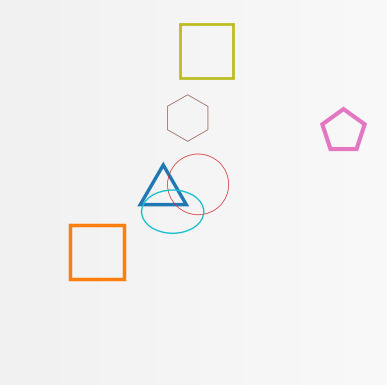[{"shape": "triangle", "thickness": 2.5, "radius": 0.34, "center": [0.421, 0.503]}, {"shape": "square", "thickness": 2.5, "radius": 0.35, "center": [0.251, 0.346]}, {"shape": "circle", "thickness": 0.5, "radius": 0.39, "center": [0.511, 0.521]}, {"shape": "hexagon", "thickness": 0.5, "radius": 0.3, "center": [0.484, 0.693]}, {"shape": "pentagon", "thickness": 3, "radius": 0.29, "center": [0.886, 0.659]}, {"shape": "square", "thickness": 2, "radius": 0.35, "center": [0.533, 0.868]}, {"shape": "oval", "thickness": 1, "radius": 0.4, "center": [0.446, 0.45]}]